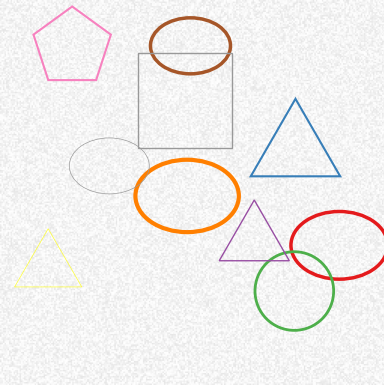[{"shape": "oval", "thickness": 2.5, "radius": 0.63, "center": [0.881, 0.363]}, {"shape": "triangle", "thickness": 1.5, "radius": 0.67, "center": [0.767, 0.609]}, {"shape": "circle", "thickness": 2, "radius": 0.51, "center": [0.764, 0.244]}, {"shape": "triangle", "thickness": 1, "radius": 0.53, "center": [0.66, 0.375]}, {"shape": "oval", "thickness": 3, "radius": 0.67, "center": [0.486, 0.491]}, {"shape": "triangle", "thickness": 0.5, "radius": 0.5, "center": [0.125, 0.305]}, {"shape": "oval", "thickness": 2.5, "radius": 0.52, "center": [0.495, 0.881]}, {"shape": "pentagon", "thickness": 1.5, "radius": 0.53, "center": [0.187, 0.877]}, {"shape": "oval", "thickness": 0.5, "radius": 0.52, "center": [0.284, 0.569]}, {"shape": "square", "thickness": 1, "radius": 0.61, "center": [0.481, 0.739]}]